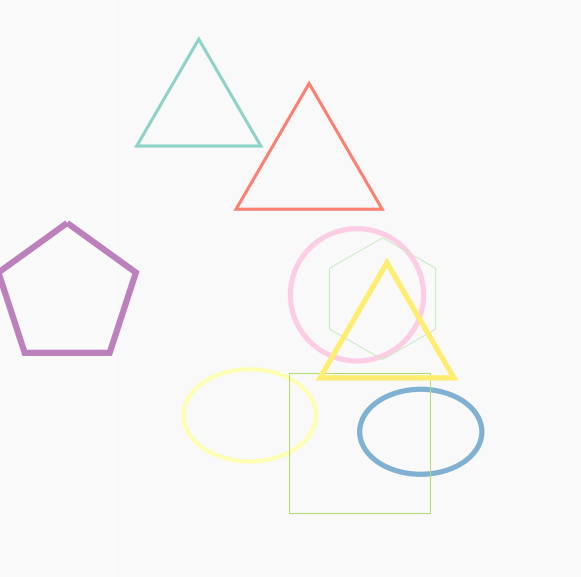[{"shape": "triangle", "thickness": 1.5, "radius": 0.62, "center": [0.342, 0.808]}, {"shape": "oval", "thickness": 2, "radius": 0.57, "center": [0.43, 0.28]}, {"shape": "triangle", "thickness": 1.5, "radius": 0.73, "center": [0.532, 0.709]}, {"shape": "oval", "thickness": 2.5, "radius": 0.53, "center": [0.724, 0.251]}, {"shape": "square", "thickness": 0.5, "radius": 0.6, "center": [0.619, 0.232]}, {"shape": "circle", "thickness": 2.5, "radius": 0.57, "center": [0.614, 0.489]}, {"shape": "pentagon", "thickness": 3, "radius": 0.62, "center": [0.116, 0.489]}, {"shape": "hexagon", "thickness": 0.5, "radius": 0.53, "center": [0.658, 0.482]}, {"shape": "triangle", "thickness": 2.5, "radius": 0.66, "center": [0.666, 0.411]}]